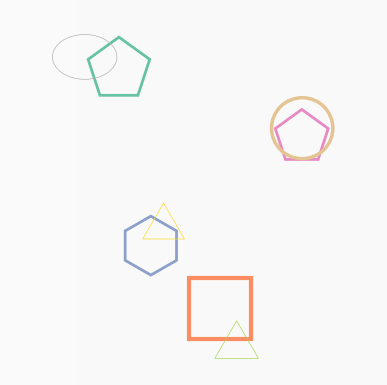[{"shape": "pentagon", "thickness": 2, "radius": 0.42, "center": [0.307, 0.82]}, {"shape": "square", "thickness": 3, "radius": 0.4, "center": [0.568, 0.199]}, {"shape": "hexagon", "thickness": 2, "radius": 0.38, "center": [0.389, 0.362]}, {"shape": "pentagon", "thickness": 2, "radius": 0.36, "center": [0.779, 0.644]}, {"shape": "triangle", "thickness": 0.5, "radius": 0.33, "center": [0.611, 0.102]}, {"shape": "triangle", "thickness": 0.5, "radius": 0.31, "center": [0.422, 0.41]}, {"shape": "circle", "thickness": 2.5, "radius": 0.4, "center": [0.78, 0.667]}, {"shape": "oval", "thickness": 0.5, "radius": 0.42, "center": [0.219, 0.852]}]